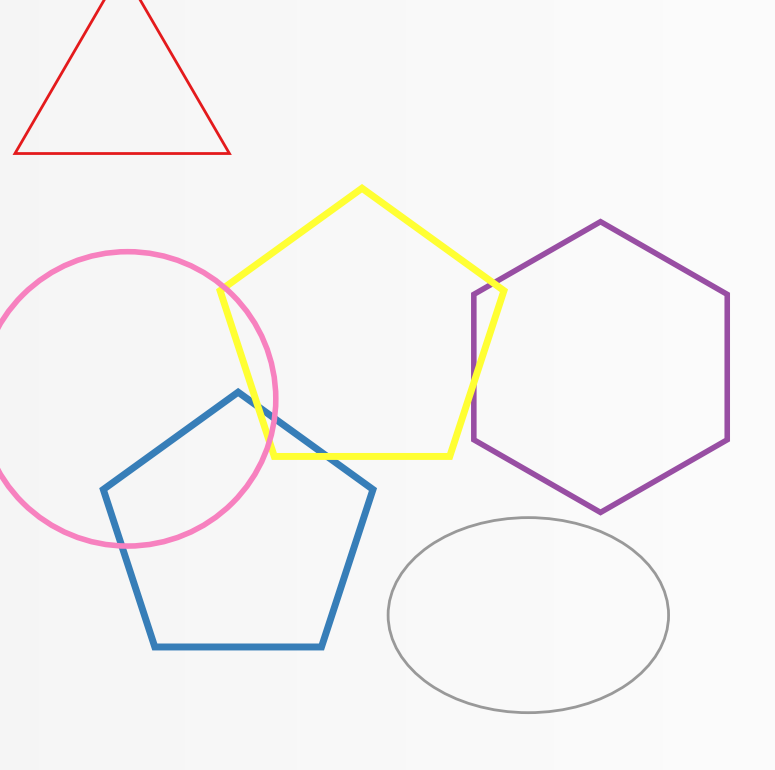[{"shape": "triangle", "thickness": 1, "radius": 0.8, "center": [0.158, 0.881]}, {"shape": "pentagon", "thickness": 2.5, "radius": 0.91, "center": [0.307, 0.308]}, {"shape": "hexagon", "thickness": 2, "radius": 0.94, "center": [0.775, 0.523]}, {"shape": "pentagon", "thickness": 2.5, "radius": 0.96, "center": [0.467, 0.563]}, {"shape": "circle", "thickness": 2, "radius": 0.96, "center": [0.165, 0.482]}, {"shape": "oval", "thickness": 1, "radius": 0.9, "center": [0.682, 0.201]}]